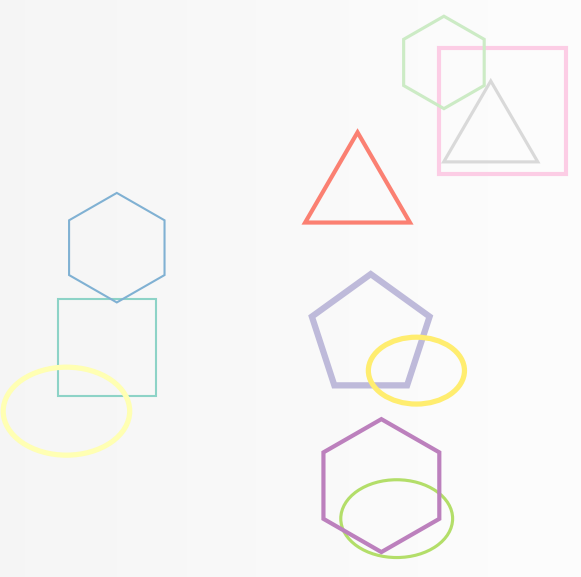[{"shape": "square", "thickness": 1, "radius": 0.42, "center": [0.184, 0.397]}, {"shape": "oval", "thickness": 2.5, "radius": 0.54, "center": [0.114, 0.287]}, {"shape": "pentagon", "thickness": 3, "radius": 0.53, "center": [0.638, 0.418]}, {"shape": "triangle", "thickness": 2, "radius": 0.52, "center": [0.615, 0.666]}, {"shape": "hexagon", "thickness": 1, "radius": 0.47, "center": [0.201, 0.57]}, {"shape": "oval", "thickness": 1.5, "radius": 0.48, "center": [0.682, 0.101]}, {"shape": "square", "thickness": 2, "radius": 0.55, "center": [0.864, 0.807]}, {"shape": "triangle", "thickness": 1.5, "radius": 0.47, "center": [0.844, 0.766]}, {"shape": "hexagon", "thickness": 2, "radius": 0.58, "center": [0.656, 0.158]}, {"shape": "hexagon", "thickness": 1.5, "radius": 0.4, "center": [0.764, 0.891]}, {"shape": "oval", "thickness": 2.5, "radius": 0.41, "center": [0.716, 0.357]}]